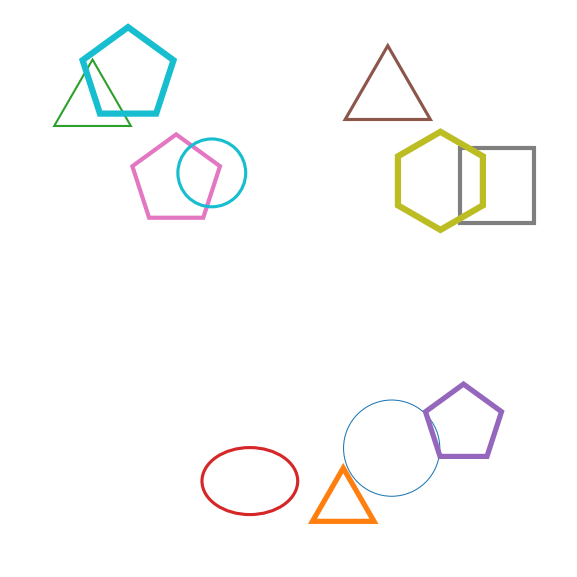[{"shape": "circle", "thickness": 0.5, "radius": 0.42, "center": [0.678, 0.223]}, {"shape": "triangle", "thickness": 2.5, "radius": 0.31, "center": [0.594, 0.127]}, {"shape": "triangle", "thickness": 1, "radius": 0.38, "center": [0.16, 0.819]}, {"shape": "oval", "thickness": 1.5, "radius": 0.41, "center": [0.433, 0.166]}, {"shape": "pentagon", "thickness": 2.5, "radius": 0.35, "center": [0.803, 0.265]}, {"shape": "triangle", "thickness": 1.5, "radius": 0.43, "center": [0.671, 0.835]}, {"shape": "pentagon", "thickness": 2, "radius": 0.4, "center": [0.305, 0.687]}, {"shape": "square", "thickness": 2, "radius": 0.32, "center": [0.86, 0.678]}, {"shape": "hexagon", "thickness": 3, "radius": 0.42, "center": [0.763, 0.686]}, {"shape": "circle", "thickness": 1.5, "radius": 0.29, "center": [0.367, 0.7]}, {"shape": "pentagon", "thickness": 3, "radius": 0.41, "center": [0.222, 0.869]}]